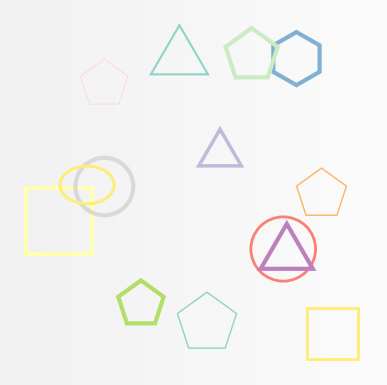[{"shape": "pentagon", "thickness": 1, "radius": 0.4, "center": [0.534, 0.161]}, {"shape": "triangle", "thickness": 1.5, "radius": 0.43, "center": [0.463, 0.849]}, {"shape": "square", "thickness": 3, "radius": 0.43, "center": [0.152, 0.425]}, {"shape": "triangle", "thickness": 2.5, "radius": 0.32, "center": [0.568, 0.601]}, {"shape": "circle", "thickness": 2, "radius": 0.42, "center": [0.731, 0.353]}, {"shape": "hexagon", "thickness": 3, "radius": 0.34, "center": [0.765, 0.848]}, {"shape": "pentagon", "thickness": 1, "radius": 0.34, "center": [0.83, 0.496]}, {"shape": "pentagon", "thickness": 3, "radius": 0.31, "center": [0.364, 0.21]}, {"shape": "pentagon", "thickness": 0.5, "radius": 0.32, "center": [0.269, 0.782]}, {"shape": "circle", "thickness": 3, "radius": 0.37, "center": [0.269, 0.516]}, {"shape": "triangle", "thickness": 3, "radius": 0.39, "center": [0.74, 0.341]}, {"shape": "pentagon", "thickness": 3, "radius": 0.35, "center": [0.649, 0.856]}, {"shape": "square", "thickness": 2, "radius": 0.33, "center": [0.858, 0.135]}, {"shape": "oval", "thickness": 2, "radius": 0.35, "center": [0.225, 0.52]}]